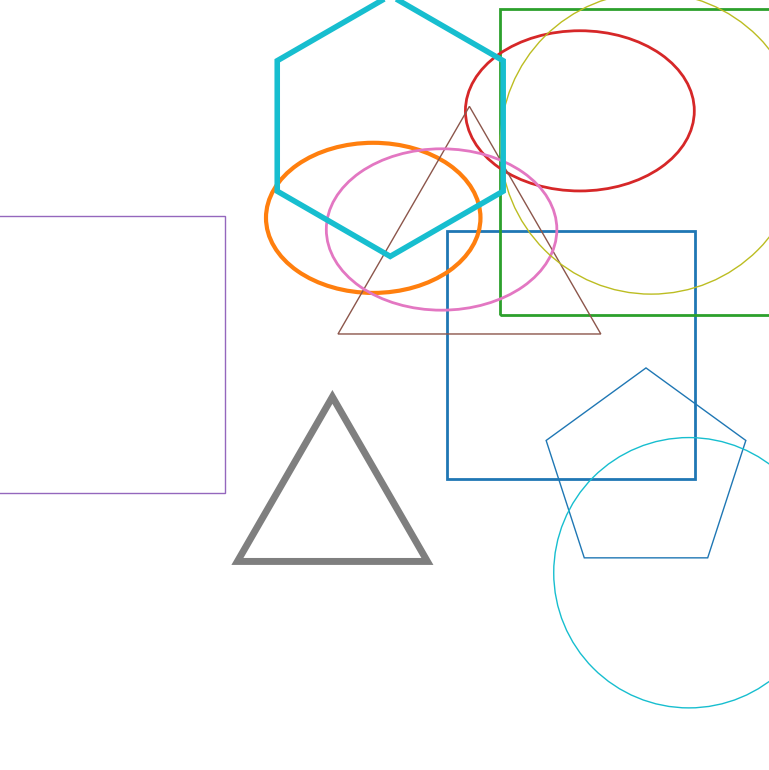[{"shape": "pentagon", "thickness": 0.5, "radius": 0.68, "center": [0.839, 0.386]}, {"shape": "square", "thickness": 1, "radius": 0.8, "center": [0.742, 0.539]}, {"shape": "oval", "thickness": 1.5, "radius": 0.7, "center": [0.485, 0.717]}, {"shape": "square", "thickness": 1, "radius": 0.99, "center": [0.848, 0.79]}, {"shape": "oval", "thickness": 1, "radius": 0.74, "center": [0.753, 0.856]}, {"shape": "square", "thickness": 0.5, "radius": 0.9, "center": [0.113, 0.539]}, {"shape": "triangle", "thickness": 0.5, "radius": 0.99, "center": [0.61, 0.665]}, {"shape": "oval", "thickness": 1, "radius": 0.75, "center": [0.573, 0.702]}, {"shape": "triangle", "thickness": 2.5, "radius": 0.71, "center": [0.432, 0.342]}, {"shape": "circle", "thickness": 0.5, "radius": 0.98, "center": [0.846, 0.814]}, {"shape": "circle", "thickness": 0.5, "radius": 0.88, "center": [0.895, 0.256]}, {"shape": "hexagon", "thickness": 2, "radius": 0.85, "center": [0.507, 0.836]}]